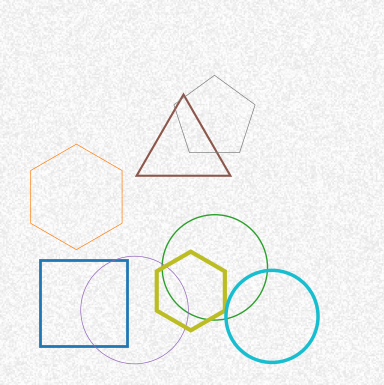[{"shape": "square", "thickness": 2, "radius": 0.56, "center": [0.217, 0.214]}, {"shape": "hexagon", "thickness": 0.5, "radius": 0.69, "center": [0.198, 0.489]}, {"shape": "circle", "thickness": 1, "radius": 0.68, "center": [0.558, 0.305]}, {"shape": "circle", "thickness": 0.5, "radius": 0.7, "center": [0.349, 0.195]}, {"shape": "triangle", "thickness": 1.5, "radius": 0.7, "center": [0.477, 0.614]}, {"shape": "pentagon", "thickness": 0.5, "radius": 0.55, "center": [0.557, 0.694]}, {"shape": "hexagon", "thickness": 3, "radius": 0.51, "center": [0.496, 0.244]}, {"shape": "circle", "thickness": 2.5, "radius": 0.6, "center": [0.706, 0.178]}]